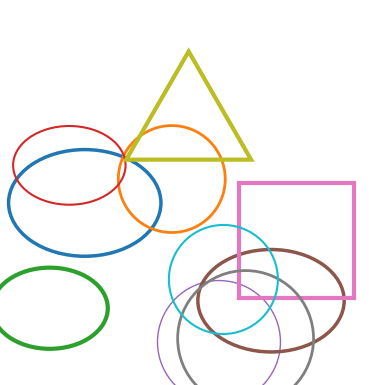[{"shape": "oval", "thickness": 2.5, "radius": 0.99, "center": [0.22, 0.473]}, {"shape": "circle", "thickness": 2, "radius": 0.69, "center": [0.446, 0.535]}, {"shape": "oval", "thickness": 3, "radius": 0.75, "center": [0.129, 0.199]}, {"shape": "oval", "thickness": 1.5, "radius": 0.73, "center": [0.18, 0.57]}, {"shape": "circle", "thickness": 1, "radius": 0.8, "center": [0.569, 0.112]}, {"shape": "oval", "thickness": 2.5, "radius": 0.95, "center": [0.704, 0.219]}, {"shape": "square", "thickness": 3, "radius": 0.75, "center": [0.77, 0.375]}, {"shape": "circle", "thickness": 2, "radius": 0.88, "center": [0.638, 0.121]}, {"shape": "triangle", "thickness": 3, "radius": 0.94, "center": [0.49, 0.679]}, {"shape": "circle", "thickness": 1.5, "radius": 0.71, "center": [0.58, 0.274]}]